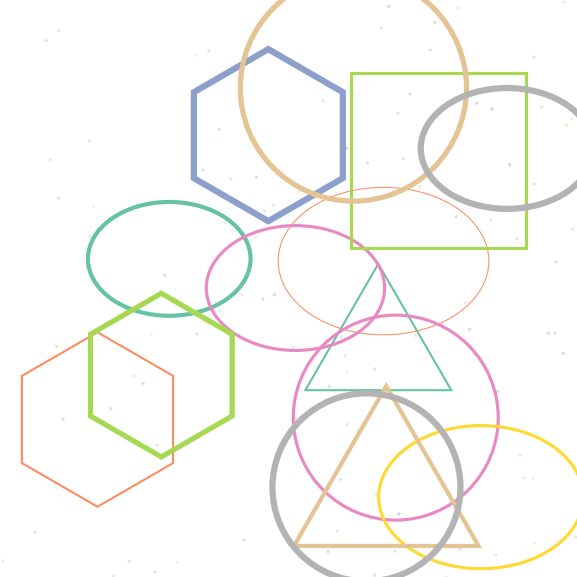[{"shape": "oval", "thickness": 2, "radius": 0.7, "center": [0.293, 0.551]}, {"shape": "triangle", "thickness": 1, "radius": 0.73, "center": [0.655, 0.396]}, {"shape": "hexagon", "thickness": 1, "radius": 0.76, "center": [0.169, 0.273]}, {"shape": "oval", "thickness": 0.5, "radius": 0.91, "center": [0.664, 0.547]}, {"shape": "hexagon", "thickness": 3, "radius": 0.74, "center": [0.465, 0.765]}, {"shape": "circle", "thickness": 1.5, "radius": 0.89, "center": [0.685, 0.276]}, {"shape": "oval", "thickness": 1.5, "radius": 0.77, "center": [0.512, 0.5]}, {"shape": "hexagon", "thickness": 2.5, "radius": 0.71, "center": [0.279, 0.35]}, {"shape": "square", "thickness": 1.5, "radius": 0.76, "center": [0.76, 0.722]}, {"shape": "oval", "thickness": 1.5, "radius": 0.89, "center": [0.833, 0.138]}, {"shape": "circle", "thickness": 2.5, "radius": 0.98, "center": [0.612, 0.847]}, {"shape": "triangle", "thickness": 2, "radius": 0.92, "center": [0.669, 0.146]}, {"shape": "circle", "thickness": 3, "radius": 0.81, "center": [0.635, 0.155]}, {"shape": "oval", "thickness": 3, "radius": 0.75, "center": [0.878, 0.742]}]